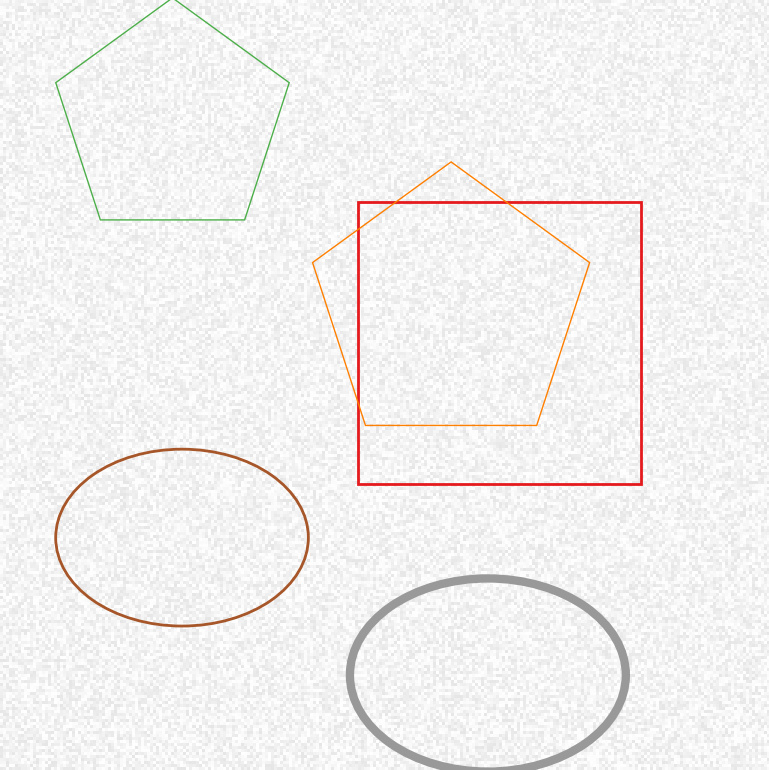[{"shape": "square", "thickness": 1, "radius": 0.92, "center": [0.649, 0.554]}, {"shape": "pentagon", "thickness": 0.5, "radius": 0.8, "center": [0.224, 0.843]}, {"shape": "pentagon", "thickness": 0.5, "radius": 0.95, "center": [0.586, 0.601]}, {"shape": "oval", "thickness": 1, "radius": 0.82, "center": [0.236, 0.302]}, {"shape": "oval", "thickness": 3, "radius": 0.9, "center": [0.634, 0.123]}]